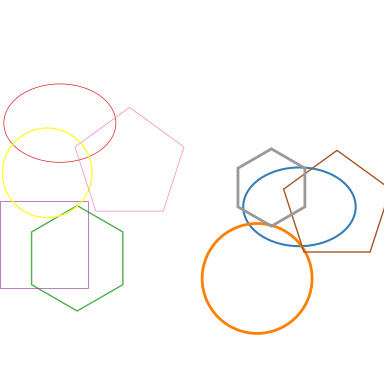[{"shape": "oval", "thickness": 0.5, "radius": 0.73, "center": [0.155, 0.68]}, {"shape": "oval", "thickness": 1.5, "radius": 0.73, "center": [0.778, 0.463]}, {"shape": "hexagon", "thickness": 1, "radius": 0.68, "center": [0.201, 0.329]}, {"shape": "square", "thickness": 0.5, "radius": 0.57, "center": [0.115, 0.365]}, {"shape": "circle", "thickness": 2, "radius": 0.71, "center": [0.668, 0.277]}, {"shape": "circle", "thickness": 1, "radius": 0.58, "center": [0.122, 0.551]}, {"shape": "pentagon", "thickness": 1, "radius": 0.73, "center": [0.875, 0.463]}, {"shape": "pentagon", "thickness": 0.5, "radius": 0.74, "center": [0.336, 0.572]}, {"shape": "hexagon", "thickness": 2, "radius": 0.5, "center": [0.705, 0.513]}]